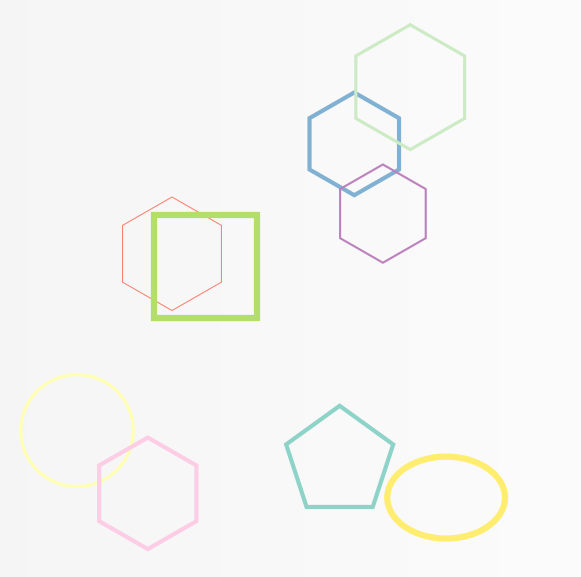[{"shape": "pentagon", "thickness": 2, "radius": 0.48, "center": [0.584, 0.2]}, {"shape": "circle", "thickness": 1.5, "radius": 0.48, "center": [0.133, 0.254]}, {"shape": "hexagon", "thickness": 0.5, "radius": 0.49, "center": [0.296, 0.56]}, {"shape": "hexagon", "thickness": 2, "radius": 0.44, "center": [0.61, 0.75]}, {"shape": "square", "thickness": 3, "radius": 0.44, "center": [0.353, 0.538]}, {"shape": "hexagon", "thickness": 2, "radius": 0.48, "center": [0.254, 0.145]}, {"shape": "hexagon", "thickness": 1, "radius": 0.43, "center": [0.659, 0.629]}, {"shape": "hexagon", "thickness": 1.5, "radius": 0.54, "center": [0.706, 0.848]}, {"shape": "oval", "thickness": 3, "radius": 0.51, "center": [0.768, 0.138]}]